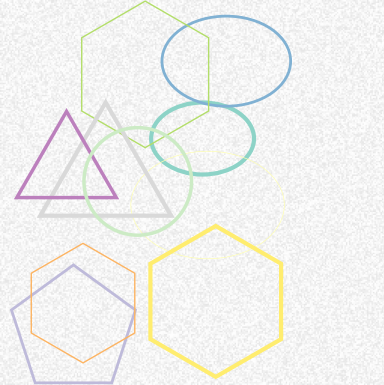[{"shape": "oval", "thickness": 3, "radius": 0.67, "center": [0.526, 0.64]}, {"shape": "oval", "thickness": 0.5, "radius": 1.0, "center": [0.539, 0.468]}, {"shape": "pentagon", "thickness": 2, "radius": 0.85, "center": [0.191, 0.143]}, {"shape": "oval", "thickness": 2, "radius": 0.84, "center": [0.588, 0.841]}, {"shape": "hexagon", "thickness": 1, "radius": 0.78, "center": [0.216, 0.213]}, {"shape": "hexagon", "thickness": 1, "radius": 0.95, "center": [0.377, 0.807]}, {"shape": "triangle", "thickness": 3, "radius": 0.98, "center": [0.274, 0.538]}, {"shape": "triangle", "thickness": 2.5, "radius": 0.75, "center": [0.173, 0.561]}, {"shape": "circle", "thickness": 2.5, "radius": 0.7, "center": [0.358, 0.529]}, {"shape": "hexagon", "thickness": 3, "radius": 0.98, "center": [0.56, 0.217]}]